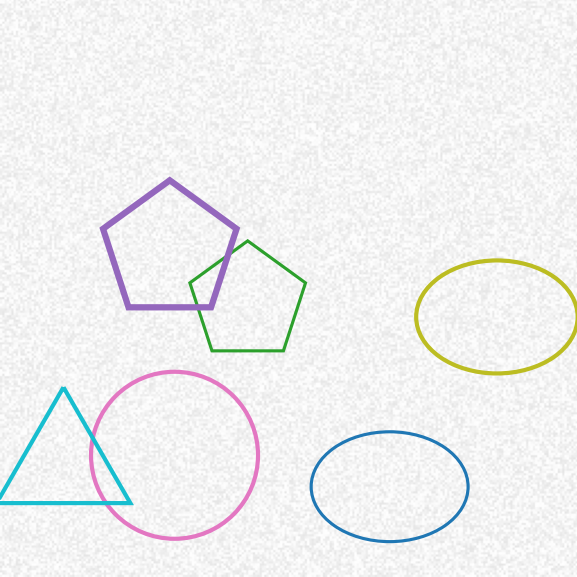[{"shape": "oval", "thickness": 1.5, "radius": 0.68, "center": [0.675, 0.156]}, {"shape": "pentagon", "thickness": 1.5, "radius": 0.53, "center": [0.429, 0.477]}, {"shape": "pentagon", "thickness": 3, "radius": 0.61, "center": [0.294, 0.565]}, {"shape": "circle", "thickness": 2, "radius": 0.72, "center": [0.302, 0.211]}, {"shape": "oval", "thickness": 2, "radius": 0.7, "center": [0.86, 0.45]}, {"shape": "triangle", "thickness": 2, "radius": 0.67, "center": [0.11, 0.195]}]